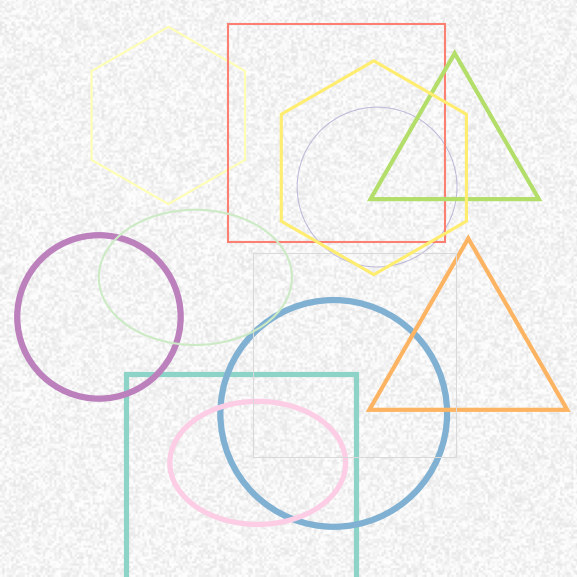[{"shape": "square", "thickness": 2.5, "radius": 0.99, "center": [0.417, 0.152]}, {"shape": "hexagon", "thickness": 1, "radius": 0.77, "center": [0.291, 0.799]}, {"shape": "circle", "thickness": 0.5, "radius": 0.69, "center": [0.653, 0.675]}, {"shape": "square", "thickness": 1, "radius": 0.94, "center": [0.582, 0.769]}, {"shape": "circle", "thickness": 3, "radius": 0.98, "center": [0.578, 0.283]}, {"shape": "triangle", "thickness": 2, "radius": 0.99, "center": [0.811, 0.388]}, {"shape": "triangle", "thickness": 2, "radius": 0.84, "center": [0.787, 0.739]}, {"shape": "oval", "thickness": 2.5, "radius": 0.76, "center": [0.446, 0.198]}, {"shape": "square", "thickness": 0.5, "radius": 0.88, "center": [0.614, 0.385]}, {"shape": "circle", "thickness": 3, "radius": 0.71, "center": [0.171, 0.45]}, {"shape": "oval", "thickness": 1, "radius": 0.84, "center": [0.338, 0.519]}, {"shape": "hexagon", "thickness": 1.5, "radius": 0.93, "center": [0.647, 0.709]}]